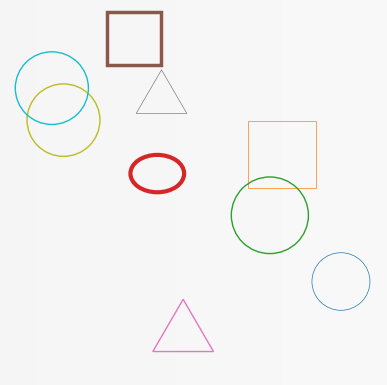[{"shape": "circle", "thickness": 0.5, "radius": 0.37, "center": [0.88, 0.269]}, {"shape": "square", "thickness": 0.5, "radius": 0.44, "center": [0.727, 0.598]}, {"shape": "circle", "thickness": 1, "radius": 0.5, "center": [0.696, 0.441]}, {"shape": "oval", "thickness": 3, "radius": 0.35, "center": [0.406, 0.549]}, {"shape": "square", "thickness": 2.5, "radius": 0.34, "center": [0.345, 0.9]}, {"shape": "triangle", "thickness": 1, "radius": 0.45, "center": [0.473, 0.132]}, {"shape": "triangle", "thickness": 0.5, "radius": 0.38, "center": [0.417, 0.743]}, {"shape": "circle", "thickness": 1, "radius": 0.47, "center": [0.164, 0.688]}, {"shape": "circle", "thickness": 1, "radius": 0.47, "center": [0.134, 0.771]}]